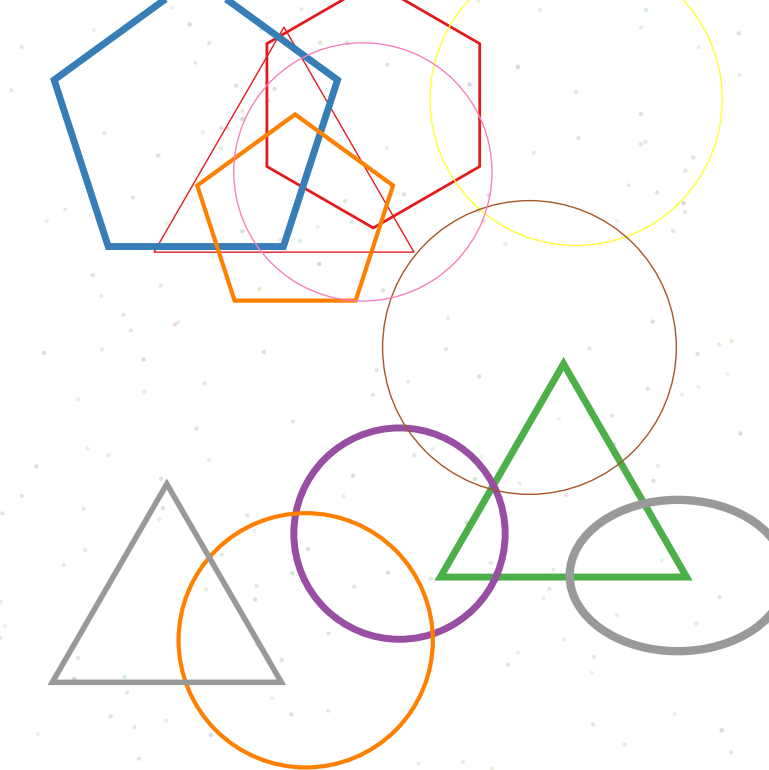[{"shape": "triangle", "thickness": 0.5, "radius": 0.97, "center": [0.369, 0.77]}, {"shape": "hexagon", "thickness": 1, "radius": 0.8, "center": [0.485, 0.864]}, {"shape": "pentagon", "thickness": 2.5, "radius": 0.97, "center": [0.254, 0.836]}, {"shape": "triangle", "thickness": 2.5, "radius": 0.92, "center": [0.732, 0.343]}, {"shape": "circle", "thickness": 2.5, "radius": 0.69, "center": [0.519, 0.307]}, {"shape": "circle", "thickness": 1.5, "radius": 0.83, "center": [0.397, 0.168]}, {"shape": "pentagon", "thickness": 1.5, "radius": 0.67, "center": [0.383, 0.718]}, {"shape": "circle", "thickness": 0.5, "radius": 0.95, "center": [0.748, 0.871]}, {"shape": "circle", "thickness": 0.5, "radius": 0.95, "center": [0.688, 0.549]}, {"shape": "circle", "thickness": 0.5, "radius": 0.84, "center": [0.471, 0.777]}, {"shape": "oval", "thickness": 3, "radius": 0.7, "center": [0.88, 0.253]}, {"shape": "triangle", "thickness": 2, "radius": 0.86, "center": [0.217, 0.2]}]